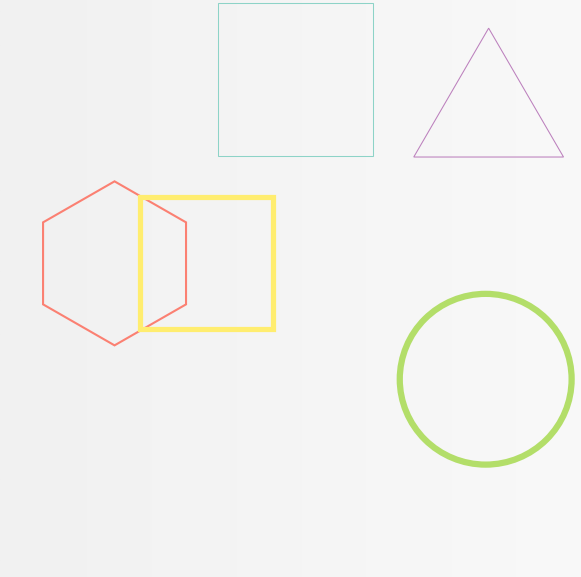[{"shape": "square", "thickness": 0.5, "radius": 0.66, "center": [0.508, 0.862]}, {"shape": "hexagon", "thickness": 1, "radius": 0.71, "center": [0.197, 0.543]}, {"shape": "circle", "thickness": 3, "radius": 0.74, "center": [0.836, 0.342]}, {"shape": "triangle", "thickness": 0.5, "radius": 0.74, "center": [0.841, 0.802]}, {"shape": "square", "thickness": 2.5, "radius": 0.57, "center": [0.355, 0.544]}]